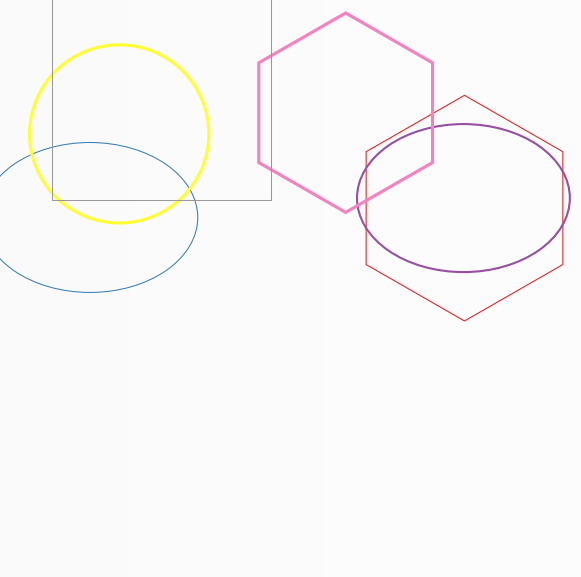[{"shape": "hexagon", "thickness": 0.5, "radius": 0.98, "center": [0.799, 0.639]}, {"shape": "oval", "thickness": 0.5, "radius": 0.93, "center": [0.155, 0.623]}, {"shape": "oval", "thickness": 1, "radius": 0.92, "center": [0.797, 0.656]}, {"shape": "circle", "thickness": 1.5, "radius": 0.77, "center": [0.205, 0.767]}, {"shape": "hexagon", "thickness": 1.5, "radius": 0.86, "center": [0.595, 0.804]}, {"shape": "square", "thickness": 0.5, "radius": 0.94, "center": [0.278, 0.842]}]